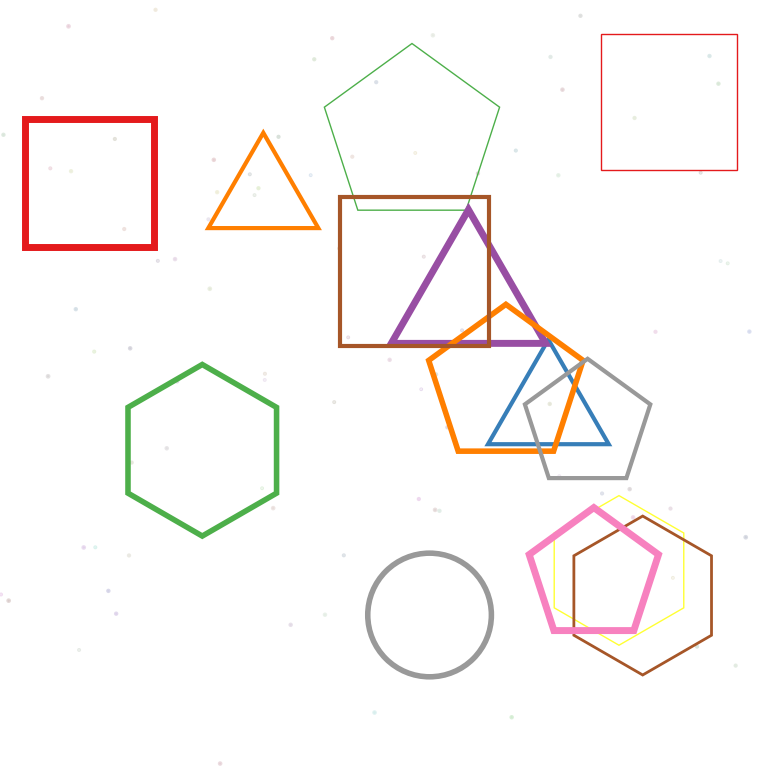[{"shape": "square", "thickness": 0.5, "radius": 0.44, "center": [0.869, 0.868]}, {"shape": "square", "thickness": 2.5, "radius": 0.42, "center": [0.116, 0.762]}, {"shape": "triangle", "thickness": 1.5, "radius": 0.45, "center": [0.712, 0.468]}, {"shape": "pentagon", "thickness": 0.5, "radius": 0.6, "center": [0.535, 0.824]}, {"shape": "hexagon", "thickness": 2, "radius": 0.56, "center": [0.263, 0.415]}, {"shape": "triangle", "thickness": 2.5, "radius": 0.58, "center": [0.608, 0.612]}, {"shape": "triangle", "thickness": 1.5, "radius": 0.41, "center": [0.342, 0.745]}, {"shape": "pentagon", "thickness": 2, "radius": 0.53, "center": [0.657, 0.499]}, {"shape": "hexagon", "thickness": 0.5, "radius": 0.49, "center": [0.804, 0.259]}, {"shape": "square", "thickness": 1.5, "radius": 0.48, "center": [0.538, 0.647]}, {"shape": "hexagon", "thickness": 1, "radius": 0.52, "center": [0.835, 0.227]}, {"shape": "pentagon", "thickness": 2.5, "radius": 0.44, "center": [0.771, 0.252]}, {"shape": "pentagon", "thickness": 1.5, "radius": 0.43, "center": [0.763, 0.448]}, {"shape": "circle", "thickness": 2, "radius": 0.4, "center": [0.558, 0.201]}]